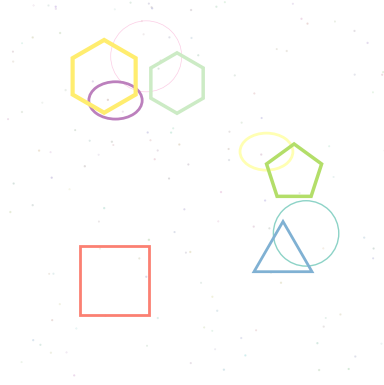[{"shape": "circle", "thickness": 1, "radius": 0.42, "center": [0.795, 0.394]}, {"shape": "oval", "thickness": 2, "radius": 0.34, "center": [0.692, 0.606]}, {"shape": "square", "thickness": 2, "radius": 0.45, "center": [0.298, 0.272]}, {"shape": "triangle", "thickness": 2, "radius": 0.43, "center": [0.735, 0.338]}, {"shape": "pentagon", "thickness": 2.5, "radius": 0.38, "center": [0.764, 0.551]}, {"shape": "circle", "thickness": 0.5, "radius": 0.46, "center": [0.38, 0.854]}, {"shape": "oval", "thickness": 2, "radius": 0.35, "center": [0.3, 0.739]}, {"shape": "hexagon", "thickness": 2.5, "radius": 0.39, "center": [0.46, 0.784]}, {"shape": "hexagon", "thickness": 3, "radius": 0.47, "center": [0.27, 0.802]}]